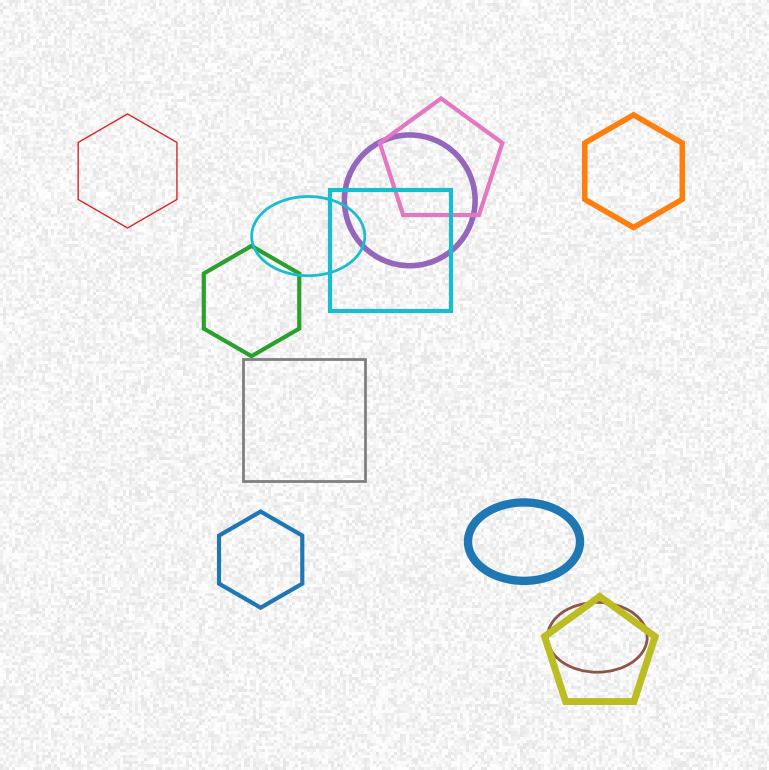[{"shape": "hexagon", "thickness": 1.5, "radius": 0.31, "center": [0.339, 0.273]}, {"shape": "oval", "thickness": 3, "radius": 0.36, "center": [0.681, 0.297]}, {"shape": "hexagon", "thickness": 2, "radius": 0.37, "center": [0.823, 0.778]}, {"shape": "hexagon", "thickness": 1.5, "radius": 0.36, "center": [0.327, 0.609]}, {"shape": "hexagon", "thickness": 0.5, "radius": 0.37, "center": [0.166, 0.778]}, {"shape": "circle", "thickness": 2, "radius": 0.42, "center": [0.532, 0.74]}, {"shape": "oval", "thickness": 1, "radius": 0.32, "center": [0.776, 0.172]}, {"shape": "pentagon", "thickness": 1.5, "radius": 0.42, "center": [0.573, 0.788]}, {"shape": "square", "thickness": 1, "radius": 0.39, "center": [0.395, 0.454]}, {"shape": "pentagon", "thickness": 2.5, "radius": 0.38, "center": [0.779, 0.15]}, {"shape": "oval", "thickness": 1, "radius": 0.37, "center": [0.4, 0.693]}, {"shape": "square", "thickness": 1.5, "radius": 0.39, "center": [0.507, 0.675]}]